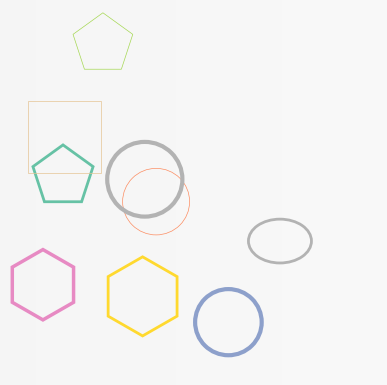[{"shape": "pentagon", "thickness": 2, "radius": 0.41, "center": [0.163, 0.542]}, {"shape": "circle", "thickness": 0.5, "radius": 0.43, "center": [0.403, 0.476]}, {"shape": "circle", "thickness": 3, "radius": 0.43, "center": [0.589, 0.163]}, {"shape": "hexagon", "thickness": 2.5, "radius": 0.46, "center": [0.111, 0.26]}, {"shape": "pentagon", "thickness": 0.5, "radius": 0.41, "center": [0.266, 0.886]}, {"shape": "hexagon", "thickness": 2, "radius": 0.51, "center": [0.368, 0.23]}, {"shape": "square", "thickness": 0.5, "radius": 0.47, "center": [0.166, 0.645]}, {"shape": "circle", "thickness": 3, "radius": 0.49, "center": [0.374, 0.534]}, {"shape": "oval", "thickness": 2, "radius": 0.41, "center": [0.722, 0.374]}]